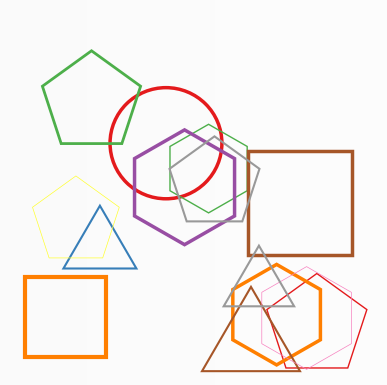[{"shape": "circle", "thickness": 2.5, "radius": 0.72, "center": [0.428, 0.628]}, {"shape": "pentagon", "thickness": 1, "radius": 0.68, "center": [0.818, 0.154]}, {"shape": "triangle", "thickness": 1.5, "radius": 0.54, "center": [0.258, 0.357]}, {"shape": "pentagon", "thickness": 2, "radius": 0.67, "center": [0.236, 0.735]}, {"shape": "hexagon", "thickness": 1, "radius": 0.58, "center": [0.538, 0.562]}, {"shape": "hexagon", "thickness": 2.5, "radius": 0.75, "center": [0.476, 0.514]}, {"shape": "square", "thickness": 3, "radius": 0.52, "center": [0.168, 0.177]}, {"shape": "hexagon", "thickness": 2.5, "radius": 0.65, "center": [0.714, 0.183]}, {"shape": "pentagon", "thickness": 0.5, "radius": 0.59, "center": [0.196, 0.425]}, {"shape": "square", "thickness": 2.5, "radius": 0.67, "center": [0.774, 0.473]}, {"shape": "triangle", "thickness": 1.5, "radius": 0.73, "center": [0.648, 0.109]}, {"shape": "hexagon", "thickness": 0.5, "radius": 0.67, "center": [0.791, 0.174]}, {"shape": "pentagon", "thickness": 1.5, "radius": 0.61, "center": [0.554, 0.524]}, {"shape": "triangle", "thickness": 1.5, "radius": 0.52, "center": [0.668, 0.257]}]